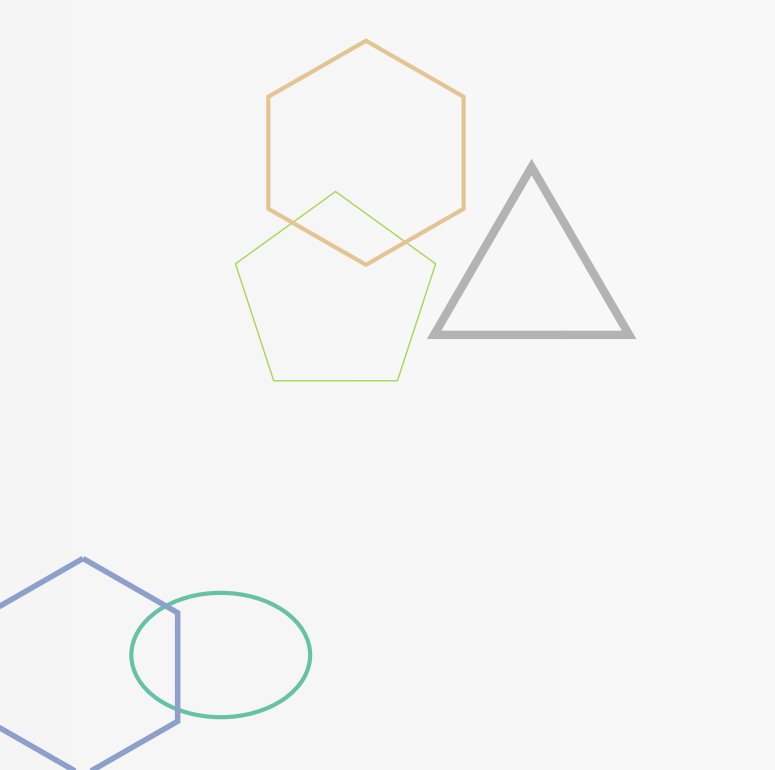[{"shape": "oval", "thickness": 1.5, "radius": 0.58, "center": [0.285, 0.149]}, {"shape": "hexagon", "thickness": 2, "radius": 0.7, "center": [0.107, 0.134]}, {"shape": "pentagon", "thickness": 0.5, "radius": 0.68, "center": [0.433, 0.615]}, {"shape": "hexagon", "thickness": 1.5, "radius": 0.73, "center": [0.472, 0.802]}, {"shape": "triangle", "thickness": 3, "radius": 0.73, "center": [0.686, 0.638]}]